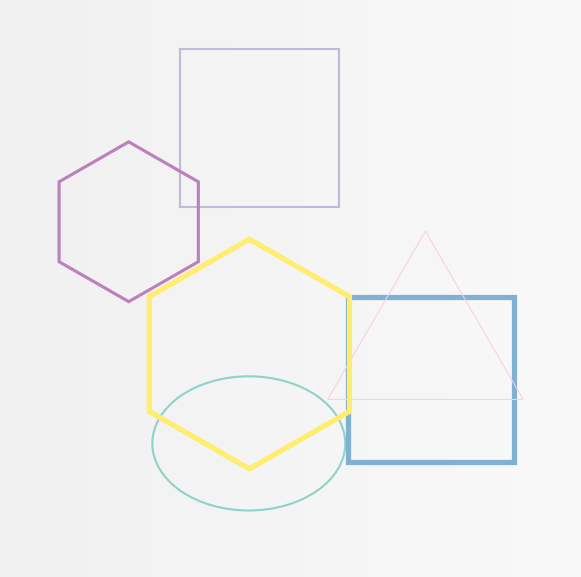[{"shape": "oval", "thickness": 1, "radius": 0.83, "center": [0.428, 0.231]}, {"shape": "square", "thickness": 1, "radius": 0.68, "center": [0.447, 0.778]}, {"shape": "square", "thickness": 2.5, "radius": 0.71, "center": [0.742, 0.341]}, {"shape": "triangle", "thickness": 0.5, "radius": 0.97, "center": [0.732, 0.405]}, {"shape": "hexagon", "thickness": 1.5, "radius": 0.69, "center": [0.221, 0.615]}, {"shape": "hexagon", "thickness": 2.5, "radius": 0.99, "center": [0.429, 0.386]}]